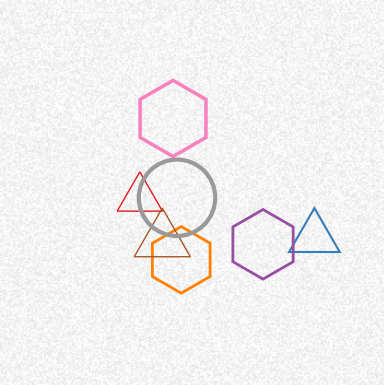[{"shape": "triangle", "thickness": 1, "radius": 0.34, "center": [0.363, 0.486]}, {"shape": "triangle", "thickness": 1.5, "radius": 0.38, "center": [0.817, 0.383]}, {"shape": "hexagon", "thickness": 2, "radius": 0.45, "center": [0.683, 0.365]}, {"shape": "hexagon", "thickness": 2, "radius": 0.43, "center": [0.471, 0.325]}, {"shape": "triangle", "thickness": 1, "radius": 0.42, "center": [0.422, 0.375]}, {"shape": "hexagon", "thickness": 2.5, "radius": 0.49, "center": [0.449, 0.692]}, {"shape": "circle", "thickness": 3, "radius": 0.5, "center": [0.46, 0.486]}]